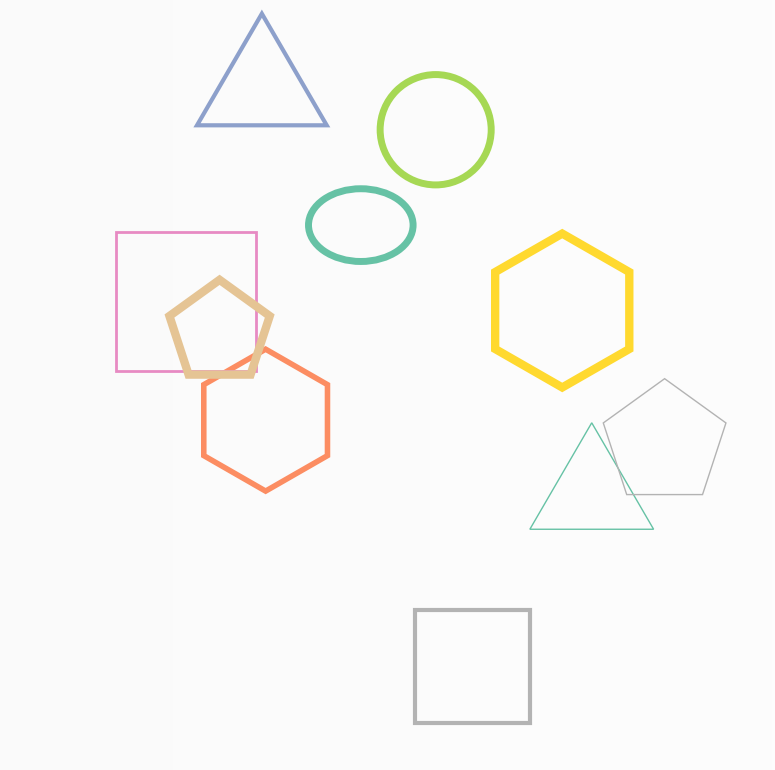[{"shape": "oval", "thickness": 2.5, "radius": 0.34, "center": [0.466, 0.708]}, {"shape": "triangle", "thickness": 0.5, "radius": 0.46, "center": [0.764, 0.359]}, {"shape": "hexagon", "thickness": 2, "radius": 0.46, "center": [0.343, 0.454]}, {"shape": "triangle", "thickness": 1.5, "radius": 0.48, "center": [0.338, 0.886]}, {"shape": "square", "thickness": 1, "radius": 0.45, "center": [0.24, 0.608]}, {"shape": "circle", "thickness": 2.5, "radius": 0.36, "center": [0.562, 0.832]}, {"shape": "hexagon", "thickness": 3, "radius": 0.5, "center": [0.725, 0.597]}, {"shape": "pentagon", "thickness": 3, "radius": 0.34, "center": [0.283, 0.569]}, {"shape": "square", "thickness": 1.5, "radius": 0.37, "center": [0.61, 0.134]}, {"shape": "pentagon", "thickness": 0.5, "radius": 0.42, "center": [0.858, 0.425]}]